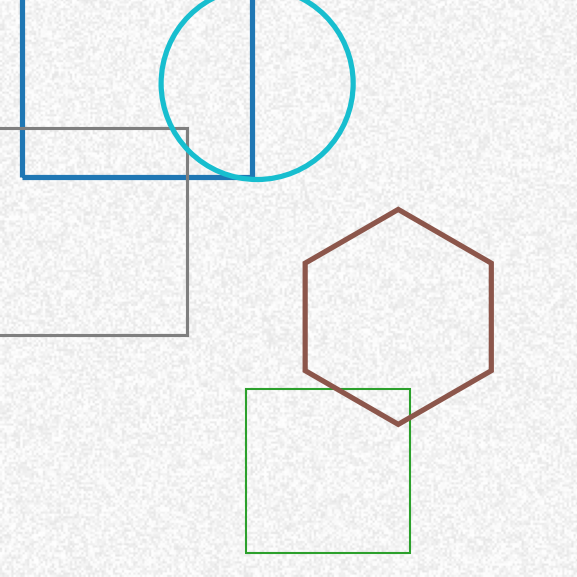[{"shape": "square", "thickness": 2.5, "radius": 0.99, "center": [0.238, 0.891]}, {"shape": "square", "thickness": 1, "radius": 0.71, "center": [0.568, 0.184]}, {"shape": "hexagon", "thickness": 2.5, "radius": 0.93, "center": [0.69, 0.45]}, {"shape": "square", "thickness": 1.5, "radius": 0.9, "center": [0.145, 0.598]}, {"shape": "circle", "thickness": 2.5, "radius": 0.83, "center": [0.445, 0.855]}]